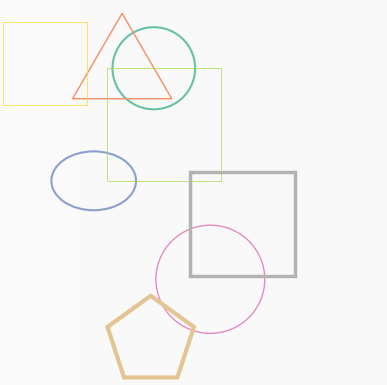[{"shape": "circle", "thickness": 1.5, "radius": 0.53, "center": [0.397, 0.823]}, {"shape": "triangle", "thickness": 1, "radius": 0.74, "center": [0.315, 0.817]}, {"shape": "oval", "thickness": 1.5, "radius": 0.55, "center": [0.242, 0.53]}, {"shape": "circle", "thickness": 1, "radius": 0.7, "center": [0.543, 0.275]}, {"shape": "square", "thickness": 0.5, "radius": 0.74, "center": [0.423, 0.676]}, {"shape": "square", "thickness": 0.5, "radius": 0.54, "center": [0.117, 0.835]}, {"shape": "pentagon", "thickness": 3, "radius": 0.59, "center": [0.389, 0.115]}, {"shape": "square", "thickness": 2.5, "radius": 0.67, "center": [0.625, 0.419]}]